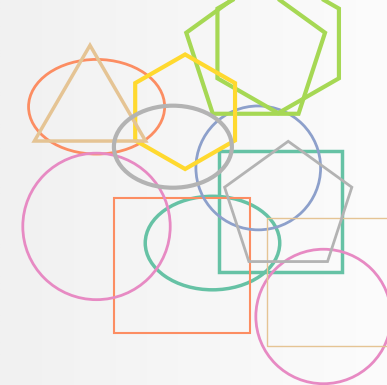[{"shape": "oval", "thickness": 2.5, "radius": 0.87, "center": [0.548, 0.369]}, {"shape": "square", "thickness": 2.5, "radius": 0.79, "center": [0.724, 0.45]}, {"shape": "oval", "thickness": 2, "radius": 0.88, "center": [0.249, 0.723]}, {"shape": "square", "thickness": 1.5, "radius": 0.88, "center": [0.47, 0.31]}, {"shape": "circle", "thickness": 2, "radius": 0.8, "center": [0.666, 0.564]}, {"shape": "circle", "thickness": 2, "radius": 0.87, "center": [0.835, 0.178]}, {"shape": "circle", "thickness": 2, "radius": 0.95, "center": [0.249, 0.412]}, {"shape": "pentagon", "thickness": 3, "radius": 0.94, "center": [0.66, 0.857]}, {"shape": "hexagon", "thickness": 3, "radius": 0.91, "center": [0.718, 0.887]}, {"shape": "hexagon", "thickness": 3, "radius": 0.74, "center": [0.478, 0.71]}, {"shape": "triangle", "thickness": 2.5, "radius": 0.83, "center": [0.232, 0.717]}, {"shape": "square", "thickness": 1, "radius": 0.83, "center": [0.856, 0.268]}, {"shape": "pentagon", "thickness": 2, "radius": 0.86, "center": [0.744, 0.46]}, {"shape": "oval", "thickness": 3, "radius": 0.76, "center": [0.446, 0.619]}]